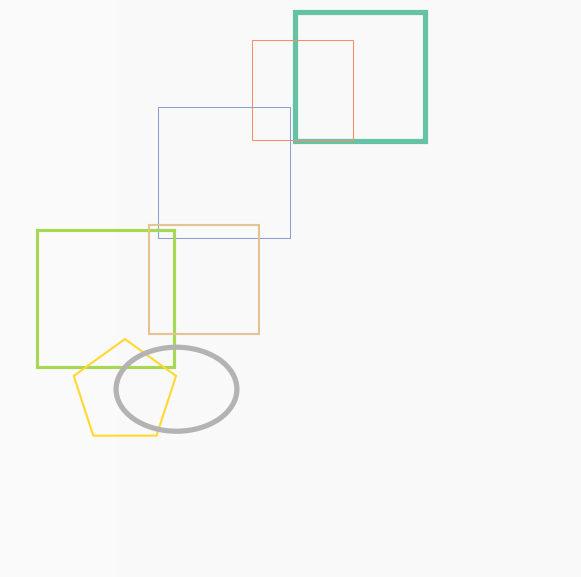[{"shape": "square", "thickness": 2.5, "radius": 0.56, "center": [0.619, 0.867]}, {"shape": "square", "thickness": 0.5, "radius": 0.43, "center": [0.521, 0.843]}, {"shape": "square", "thickness": 0.5, "radius": 0.57, "center": [0.386, 0.7]}, {"shape": "square", "thickness": 1.5, "radius": 0.59, "center": [0.181, 0.482]}, {"shape": "pentagon", "thickness": 1, "radius": 0.46, "center": [0.215, 0.32]}, {"shape": "square", "thickness": 1, "radius": 0.47, "center": [0.35, 0.515]}, {"shape": "oval", "thickness": 2.5, "radius": 0.52, "center": [0.304, 0.325]}]